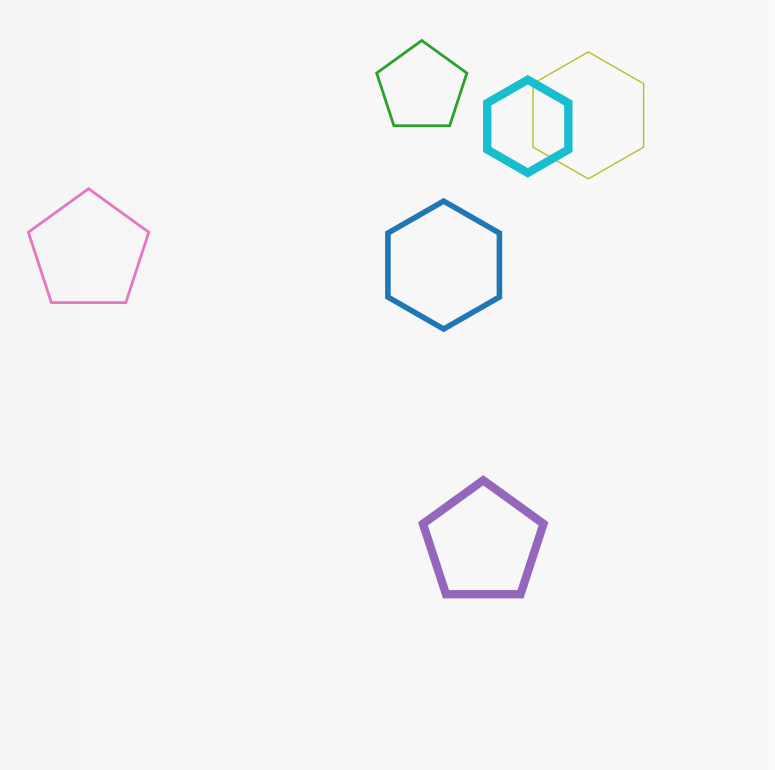[{"shape": "hexagon", "thickness": 2, "radius": 0.42, "center": [0.572, 0.656]}, {"shape": "pentagon", "thickness": 1, "radius": 0.31, "center": [0.544, 0.886]}, {"shape": "pentagon", "thickness": 3, "radius": 0.41, "center": [0.624, 0.294]}, {"shape": "pentagon", "thickness": 1, "radius": 0.41, "center": [0.114, 0.673]}, {"shape": "hexagon", "thickness": 0.5, "radius": 0.41, "center": [0.759, 0.85]}, {"shape": "hexagon", "thickness": 3, "radius": 0.3, "center": [0.681, 0.836]}]